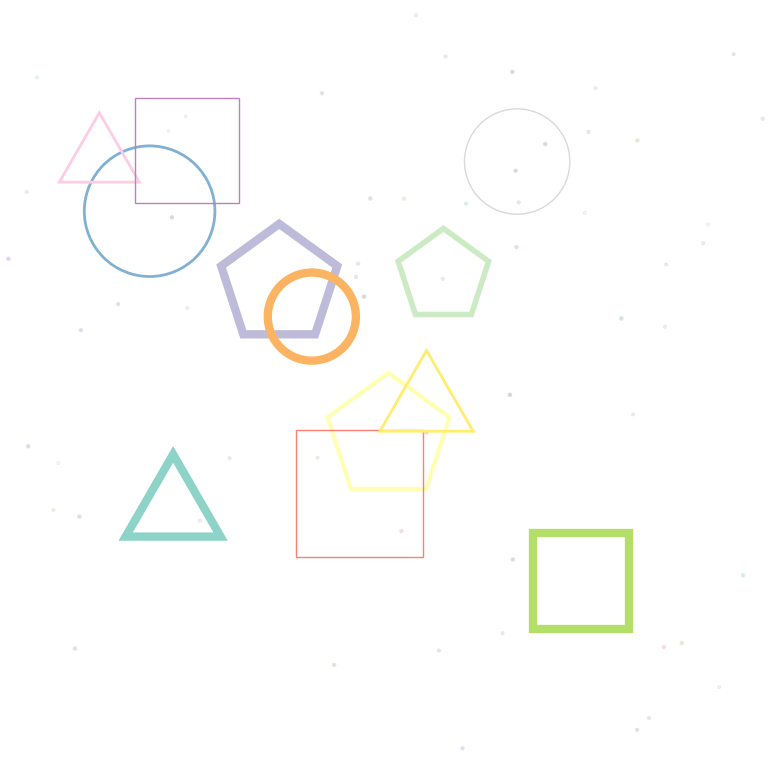[{"shape": "triangle", "thickness": 3, "radius": 0.36, "center": [0.225, 0.339]}, {"shape": "pentagon", "thickness": 1.5, "radius": 0.42, "center": [0.505, 0.432]}, {"shape": "pentagon", "thickness": 3, "radius": 0.4, "center": [0.363, 0.63]}, {"shape": "square", "thickness": 0.5, "radius": 0.41, "center": [0.466, 0.359]}, {"shape": "circle", "thickness": 1, "radius": 0.42, "center": [0.194, 0.726]}, {"shape": "circle", "thickness": 3, "radius": 0.29, "center": [0.405, 0.589]}, {"shape": "square", "thickness": 3, "radius": 0.31, "center": [0.755, 0.245]}, {"shape": "triangle", "thickness": 1, "radius": 0.3, "center": [0.129, 0.793]}, {"shape": "circle", "thickness": 0.5, "radius": 0.34, "center": [0.672, 0.79]}, {"shape": "square", "thickness": 0.5, "radius": 0.34, "center": [0.242, 0.805]}, {"shape": "pentagon", "thickness": 2, "radius": 0.31, "center": [0.576, 0.642]}, {"shape": "triangle", "thickness": 1, "radius": 0.35, "center": [0.554, 0.475]}]